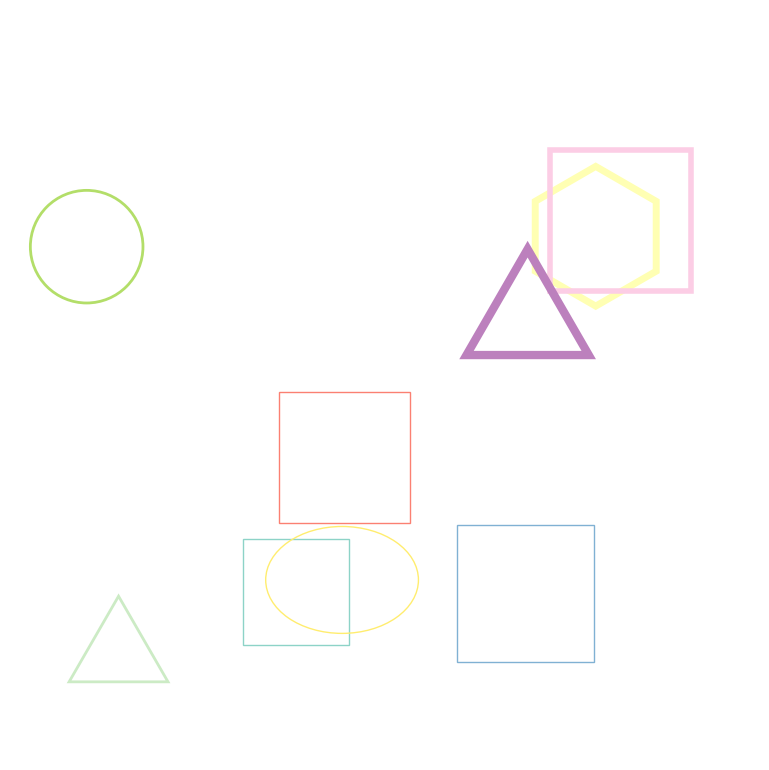[{"shape": "square", "thickness": 0.5, "radius": 0.34, "center": [0.384, 0.231]}, {"shape": "hexagon", "thickness": 2.5, "radius": 0.45, "center": [0.774, 0.693]}, {"shape": "square", "thickness": 0.5, "radius": 0.43, "center": [0.447, 0.405]}, {"shape": "square", "thickness": 0.5, "radius": 0.44, "center": [0.682, 0.229]}, {"shape": "circle", "thickness": 1, "radius": 0.37, "center": [0.113, 0.68]}, {"shape": "square", "thickness": 2, "radius": 0.46, "center": [0.806, 0.714]}, {"shape": "triangle", "thickness": 3, "radius": 0.46, "center": [0.685, 0.585]}, {"shape": "triangle", "thickness": 1, "radius": 0.37, "center": [0.154, 0.152]}, {"shape": "oval", "thickness": 0.5, "radius": 0.5, "center": [0.444, 0.247]}]